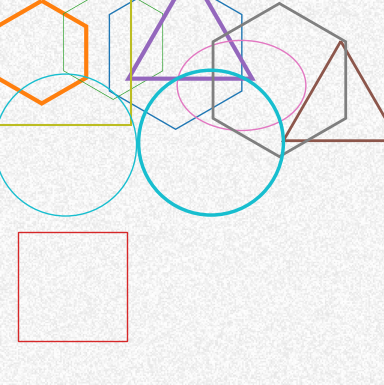[{"shape": "hexagon", "thickness": 1, "radius": 0.99, "center": [0.456, 0.863]}, {"shape": "hexagon", "thickness": 3, "radius": 0.67, "center": [0.108, 0.865]}, {"shape": "hexagon", "thickness": 0.5, "radius": 0.74, "center": [0.294, 0.89]}, {"shape": "square", "thickness": 1, "radius": 0.71, "center": [0.187, 0.257]}, {"shape": "triangle", "thickness": 3, "radius": 0.93, "center": [0.494, 0.888]}, {"shape": "triangle", "thickness": 2, "radius": 0.86, "center": [0.885, 0.721]}, {"shape": "oval", "thickness": 1, "radius": 0.84, "center": [0.627, 0.778]}, {"shape": "hexagon", "thickness": 2, "radius": 0.99, "center": [0.726, 0.792]}, {"shape": "square", "thickness": 1.5, "radius": 0.98, "center": [0.144, 0.871]}, {"shape": "circle", "thickness": 1, "radius": 0.92, "center": [0.17, 0.623]}, {"shape": "circle", "thickness": 2.5, "radius": 0.94, "center": [0.548, 0.63]}]